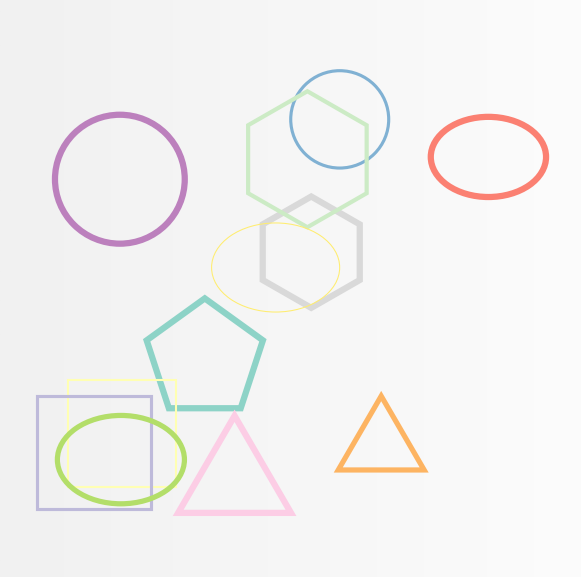[{"shape": "pentagon", "thickness": 3, "radius": 0.53, "center": [0.352, 0.377]}, {"shape": "square", "thickness": 1, "radius": 0.47, "center": [0.21, 0.248]}, {"shape": "square", "thickness": 1.5, "radius": 0.49, "center": [0.161, 0.216]}, {"shape": "oval", "thickness": 3, "radius": 0.5, "center": [0.84, 0.727]}, {"shape": "circle", "thickness": 1.5, "radius": 0.42, "center": [0.584, 0.792]}, {"shape": "triangle", "thickness": 2.5, "radius": 0.43, "center": [0.656, 0.228]}, {"shape": "oval", "thickness": 2.5, "radius": 0.55, "center": [0.208, 0.203]}, {"shape": "triangle", "thickness": 3, "radius": 0.56, "center": [0.404, 0.167]}, {"shape": "hexagon", "thickness": 3, "radius": 0.48, "center": [0.535, 0.562]}, {"shape": "circle", "thickness": 3, "radius": 0.56, "center": [0.206, 0.689]}, {"shape": "hexagon", "thickness": 2, "radius": 0.59, "center": [0.529, 0.723]}, {"shape": "oval", "thickness": 0.5, "radius": 0.55, "center": [0.474, 0.536]}]